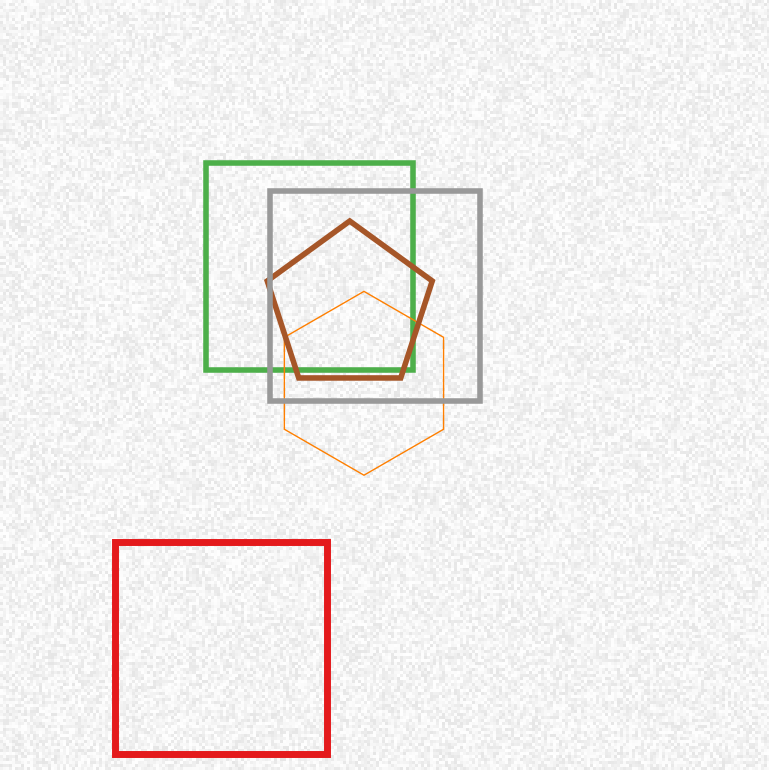[{"shape": "square", "thickness": 2.5, "radius": 0.69, "center": [0.287, 0.159]}, {"shape": "square", "thickness": 2, "radius": 0.67, "center": [0.402, 0.654]}, {"shape": "hexagon", "thickness": 0.5, "radius": 0.6, "center": [0.473, 0.502]}, {"shape": "pentagon", "thickness": 2, "radius": 0.56, "center": [0.454, 0.6]}, {"shape": "square", "thickness": 2, "radius": 0.68, "center": [0.487, 0.616]}]